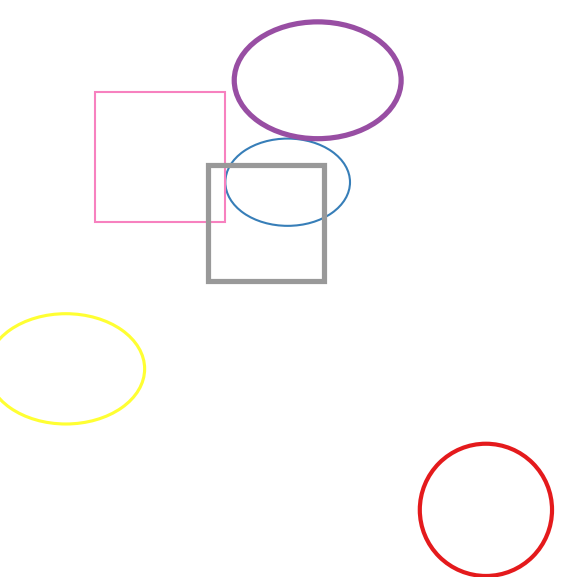[{"shape": "circle", "thickness": 2, "radius": 0.57, "center": [0.841, 0.116]}, {"shape": "oval", "thickness": 1, "radius": 0.54, "center": [0.498, 0.684]}, {"shape": "oval", "thickness": 2.5, "radius": 0.72, "center": [0.55, 0.86]}, {"shape": "oval", "thickness": 1.5, "radius": 0.68, "center": [0.114, 0.36]}, {"shape": "square", "thickness": 1, "radius": 0.56, "center": [0.278, 0.727]}, {"shape": "square", "thickness": 2.5, "radius": 0.5, "center": [0.46, 0.613]}]